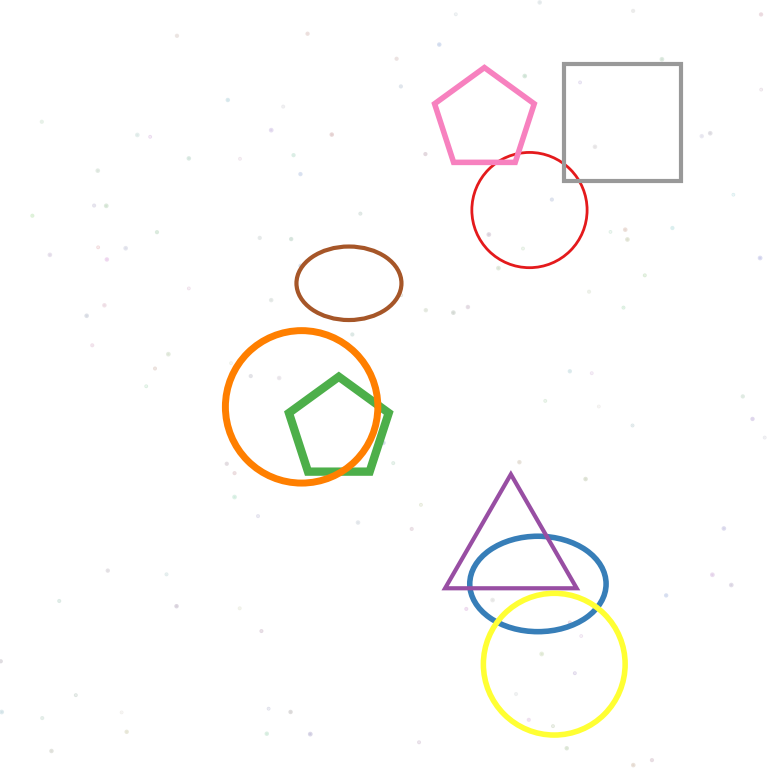[{"shape": "circle", "thickness": 1, "radius": 0.37, "center": [0.688, 0.727]}, {"shape": "oval", "thickness": 2, "radius": 0.44, "center": [0.699, 0.242]}, {"shape": "pentagon", "thickness": 3, "radius": 0.34, "center": [0.44, 0.443]}, {"shape": "triangle", "thickness": 1.5, "radius": 0.49, "center": [0.663, 0.285]}, {"shape": "circle", "thickness": 2.5, "radius": 0.49, "center": [0.392, 0.472]}, {"shape": "circle", "thickness": 2, "radius": 0.46, "center": [0.72, 0.137]}, {"shape": "oval", "thickness": 1.5, "radius": 0.34, "center": [0.453, 0.632]}, {"shape": "pentagon", "thickness": 2, "radius": 0.34, "center": [0.629, 0.844]}, {"shape": "square", "thickness": 1.5, "radius": 0.38, "center": [0.808, 0.841]}]